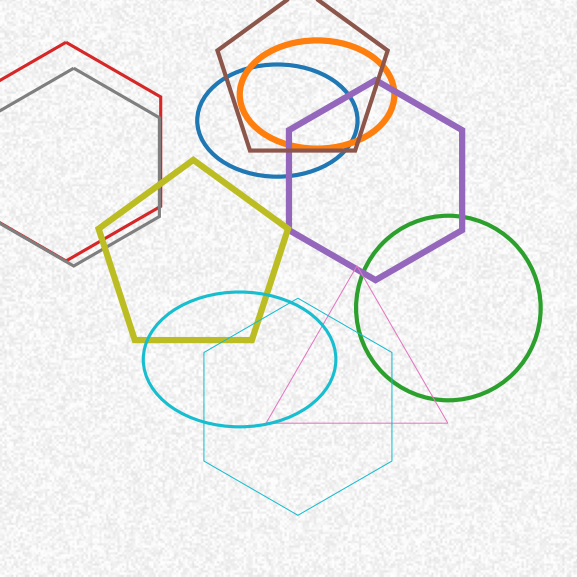[{"shape": "oval", "thickness": 2, "radius": 0.69, "center": [0.48, 0.79]}, {"shape": "oval", "thickness": 3, "radius": 0.67, "center": [0.549, 0.835]}, {"shape": "circle", "thickness": 2, "radius": 0.8, "center": [0.776, 0.466]}, {"shape": "hexagon", "thickness": 1.5, "radius": 0.95, "center": [0.114, 0.737]}, {"shape": "hexagon", "thickness": 3, "radius": 0.87, "center": [0.65, 0.687]}, {"shape": "pentagon", "thickness": 2, "radius": 0.77, "center": [0.524, 0.864]}, {"shape": "triangle", "thickness": 0.5, "radius": 0.91, "center": [0.618, 0.357]}, {"shape": "hexagon", "thickness": 1.5, "radius": 0.86, "center": [0.128, 0.71]}, {"shape": "pentagon", "thickness": 3, "radius": 0.86, "center": [0.335, 0.55]}, {"shape": "hexagon", "thickness": 0.5, "radius": 0.94, "center": [0.516, 0.295]}, {"shape": "oval", "thickness": 1.5, "radius": 0.83, "center": [0.415, 0.377]}]